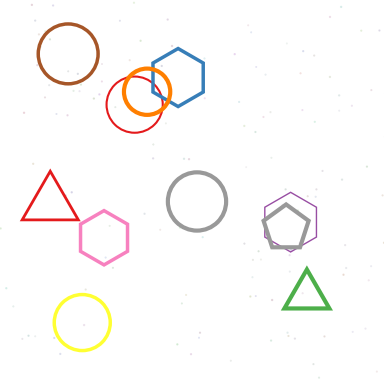[{"shape": "triangle", "thickness": 2, "radius": 0.42, "center": [0.131, 0.471]}, {"shape": "circle", "thickness": 1.5, "radius": 0.36, "center": [0.35, 0.728]}, {"shape": "hexagon", "thickness": 2.5, "radius": 0.38, "center": [0.463, 0.799]}, {"shape": "triangle", "thickness": 3, "radius": 0.34, "center": [0.797, 0.233]}, {"shape": "hexagon", "thickness": 1, "radius": 0.39, "center": [0.755, 0.423]}, {"shape": "circle", "thickness": 3, "radius": 0.3, "center": [0.382, 0.762]}, {"shape": "circle", "thickness": 2.5, "radius": 0.36, "center": [0.214, 0.162]}, {"shape": "circle", "thickness": 2.5, "radius": 0.39, "center": [0.177, 0.86]}, {"shape": "hexagon", "thickness": 2.5, "radius": 0.35, "center": [0.27, 0.382]}, {"shape": "circle", "thickness": 3, "radius": 0.38, "center": [0.512, 0.477]}, {"shape": "pentagon", "thickness": 3, "radius": 0.31, "center": [0.743, 0.407]}]